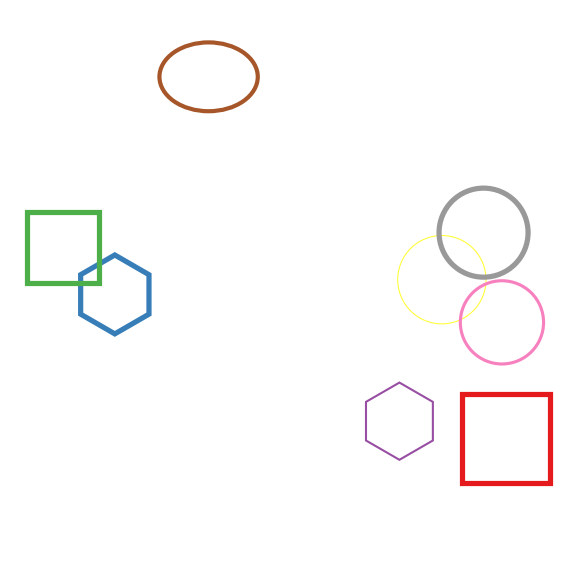[{"shape": "square", "thickness": 2.5, "radius": 0.38, "center": [0.876, 0.239]}, {"shape": "hexagon", "thickness": 2.5, "radius": 0.34, "center": [0.199, 0.489]}, {"shape": "square", "thickness": 2.5, "radius": 0.31, "center": [0.109, 0.57]}, {"shape": "hexagon", "thickness": 1, "radius": 0.33, "center": [0.692, 0.27]}, {"shape": "circle", "thickness": 0.5, "radius": 0.38, "center": [0.765, 0.515]}, {"shape": "oval", "thickness": 2, "radius": 0.43, "center": [0.361, 0.866]}, {"shape": "circle", "thickness": 1.5, "radius": 0.36, "center": [0.869, 0.441]}, {"shape": "circle", "thickness": 2.5, "radius": 0.39, "center": [0.837, 0.596]}]